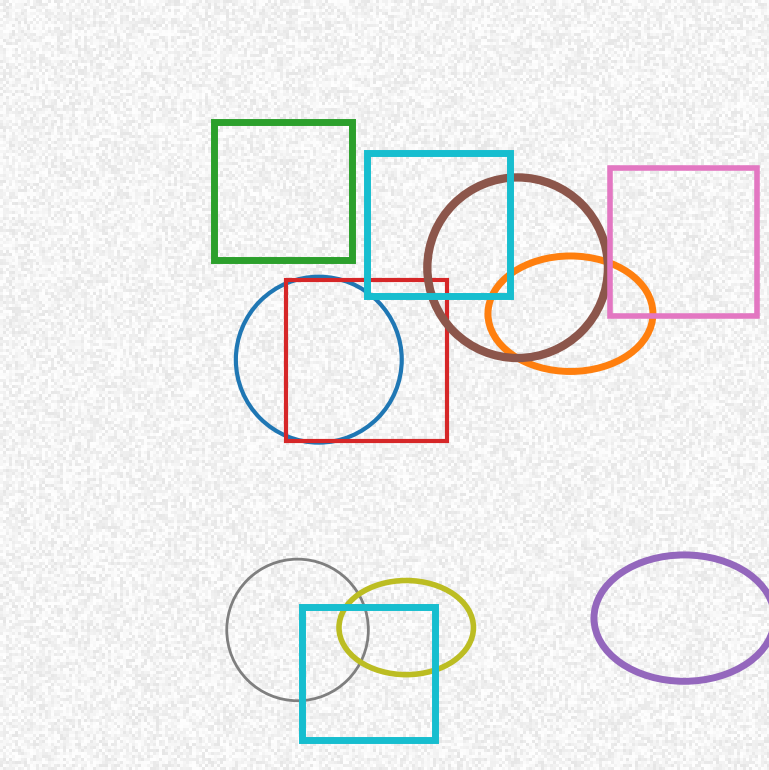[{"shape": "circle", "thickness": 1.5, "radius": 0.54, "center": [0.414, 0.533]}, {"shape": "oval", "thickness": 2.5, "radius": 0.54, "center": [0.741, 0.593]}, {"shape": "square", "thickness": 2.5, "radius": 0.45, "center": [0.368, 0.751]}, {"shape": "square", "thickness": 1.5, "radius": 0.52, "center": [0.476, 0.532]}, {"shape": "oval", "thickness": 2.5, "radius": 0.59, "center": [0.889, 0.197]}, {"shape": "circle", "thickness": 3, "radius": 0.59, "center": [0.672, 0.652]}, {"shape": "square", "thickness": 2, "radius": 0.48, "center": [0.888, 0.686]}, {"shape": "circle", "thickness": 1, "radius": 0.46, "center": [0.386, 0.182]}, {"shape": "oval", "thickness": 2, "radius": 0.44, "center": [0.528, 0.185]}, {"shape": "square", "thickness": 2.5, "radius": 0.43, "center": [0.478, 0.125]}, {"shape": "square", "thickness": 2.5, "radius": 0.46, "center": [0.57, 0.708]}]